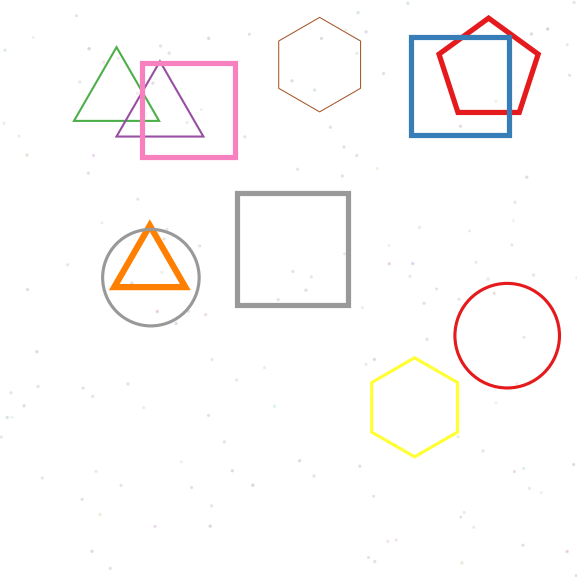[{"shape": "circle", "thickness": 1.5, "radius": 0.45, "center": [0.878, 0.418]}, {"shape": "pentagon", "thickness": 2.5, "radius": 0.45, "center": [0.846, 0.877]}, {"shape": "square", "thickness": 2.5, "radius": 0.42, "center": [0.797, 0.85]}, {"shape": "triangle", "thickness": 1, "radius": 0.43, "center": [0.202, 0.832]}, {"shape": "triangle", "thickness": 1, "radius": 0.43, "center": [0.277, 0.806]}, {"shape": "triangle", "thickness": 3, "radius": 0.36, "center": [0.259, 0.538]}, {"shape": "hexagon", "thickness": 1.5, "radius": 0.43, "center": [0.718, 0.294]}, {"shape": "hexagon", "thickness": 0.5, "radius": 0.41, "center": [0.553, 0.887]}, {"shape": "square", "thickness": 2.5, "radius": 0.4, "center": [0.326, 0.809]}, {"shape": "square", "thickness": 2.5, "radius": 0.48, "center": [0.507, 0.568]}, {"shape": "circle", "thickness": 1.5, "radius": 0.42, "center": [0.261, 0.518]}]